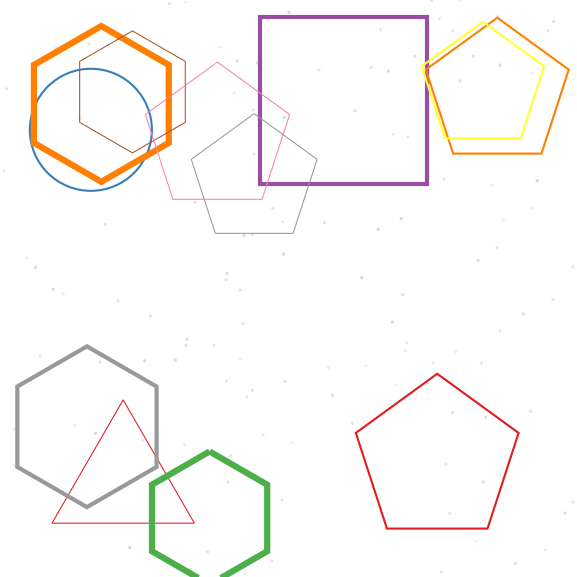[{"shape": "triangle", "thickness": 0.5, "radius": 0.71, "center": [0.213, 0.164]}, {"shape": "pentagon", "thickness": 1, "radius": 0.74, "center": [0.757, 0.204]}, {"shape": "circle", "thickness": 1, "radius": 0.53, "center": [0.157, 0.774]}, {"shape": "hexagon", "thickness": 3, "radius": 0.58, "center": [0.363, 0.102]}, {"shape": "square", "thickness": 2, "radius": 0.72, "center": [0.595, 0.826]}, {"shape": "pentagon", "thickness": 1, "radius": 0.65, "center": [0.861, 0.838]}, {"shape": "hexagon", "thickness": 3, "radius": 0.67, "center": [0.175, 0.819]}, {"shape": "pentagon", "thickness": 1, "radius": 0.56, "center": [0.836, 0.85]}, {"shape": "hexagon", "thickness": 0.5, "radius": 0.53, "center": [0.229, 0.84]}, {"shape": "pentagon", "thickness": 0.5, "radius": 0.66, "center": [0.377, 0.76]}, {"shape": "pentagon", "thickness": 0.5, "radius": 0.57, "center": [0.44, 0.688]}, {"shape": "hexagon", "thickness": 2, "radius": 0.7, "center": [0.151, 0.26]}]